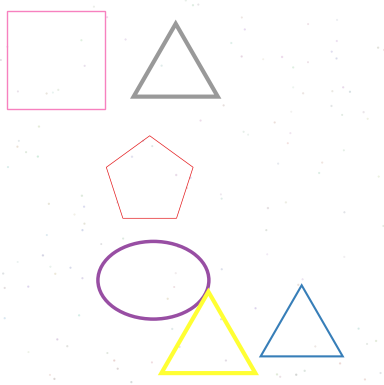[{"shape": "pentagon", "thickness": 0.5, "radius": 0.59, "center": [0.389, 0.529]}, {"shape": "triangle", "thickness": 1.5, "radius": 0.62, "center": [0.784, 0.136]}, {"shape": "oval", "thickness": 2.5, "radius": 0.72, "center": [0.398, 0.272]}, {"shape": "triangle", "thickness": 3, "radius": 0.7, "center": [0.541, 0.101]}, {"shape": "square", "thickness": 1, "radius": 0.64, "center": [0.146, 0.844]}, {"shape": "triangle", "thickness": 3, "radius": 0.63, "center": [0.456, 0.812]}]